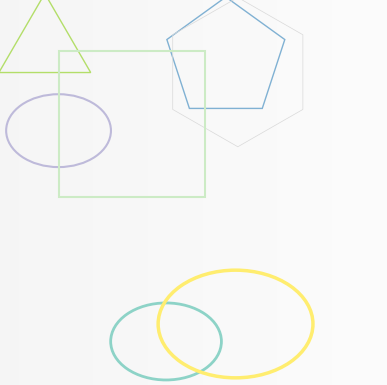[{"shape": "oval", "thickness": 2, "radius": 0.71, "center": [0.428, 0.113]}, {"shape": "oval", "thickness": 1.5, "radius": 0.68, "center": [0.151, 0.661]}, {"shape": "pentagon", "thickness": 1, "radius": 0.8, "center": [0.583, 0.848]}, {"shape": "triangle", "thickness": 1, "radius": 0.68, "center": [0.116, 0.88]}, {"shape": "hexagon", "thickness": 0.5, "radius": 0.97, "center": [0.614, 0.813]}, {"shape": "square", "thickness": 1.5, "radius": 0.95, "center": [0.34, 0.678]}, {"shape": "oval", "thickness": 2.5, "radius": 1.0, "center": [0.608, 0.158]}]